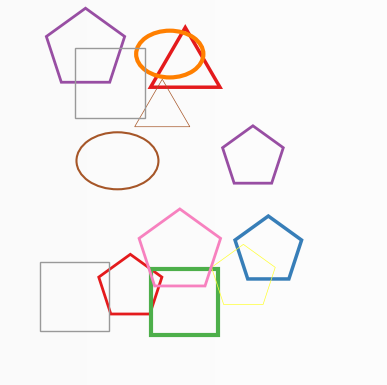[{"shape": "pentagon", "thickness": 2, "radius": 0.43, "center": [0.336, 0.254]}, {"shape": "triangle", "thickness": 2.5, "radius": 0.52, "center": [0.478, 0.825]}, {"shape": "pentagon", "thickness": 2.5, "radius": 0.45, "center": [0.692, 0.349]}, {"shape": "square", "thickness": 3, "radius": 0.43, "center": [0.476, 0.215]}, {"shape": "pentagon", "thickness": 2, "radius": 0.41, "center": [0.653, 0.591]}, {"shape": "pentagon", "thickness": 2, "radius": 0.53, "center": [0.221, 0.872]}, {"shape": "oval", "thickness": 3, "radius": 0.43, "center": [0.438, 0.86]}, {"shape": "pentagon", "thickness": 0.5, "radius": 0.43, "center": [0.628, 0.279]}, {"shape": "oval", "thickness": 1.5, "radius": 0.53, "center": [0.303, 0.582]}, {"shape": "triangle", "thickness": 0.5, "radius": 0.41, "center": [0.419, 0.712]}, {"shape": "pentagon", "thickness": 2, "radius": 0.55, "center": [0.464, 0.347]}, {"shape": "square", "thickness": 1, "radius": 0.45, "center": [0.285, 0.785]}, {"shape": "square", "thickness": 1, "radius": 0.45, "center": [0.193, 0.23]}]